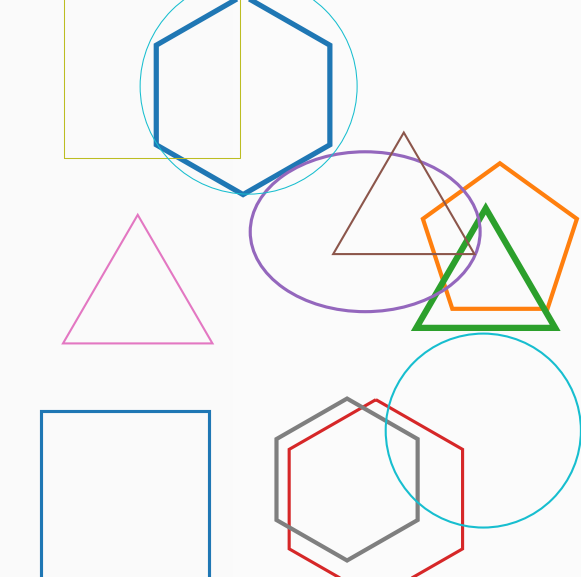[{"shape": "square", "thickness": 1.5, "radius": 0.72, "center": [0.215, 0.142]}, {"shape": "hexagon", "thickness": 2.5, "radius": 0.86, "center": [0.418, 0.835]}, {"shape": "pentagon", "thickness": 2, "radius": 0.7, "center": [0.86, 0.577]}, {"shape": "triangle", "thickness": 3, "radius": 0.69, "center": [0.836, 0.5]}, {"shape": "hexagon", "thickness": 1.5, "radius": 0.86, "center": [0.647, 0.135]}, {"shape": "oval", "thickness": 1.5, "radius": 0.99, "center": [0.628, 0.598]}, {"shape": "triangle", "thickness": 1, "radius": 0.7, "center": [0.695, 0.629]}, {"shape": "triangle", "thickness": 1, "radius": 0.74, "center": [0.237, 0.479]}, {"shape": "hexagon", "thickness": 2, "radius": 0.7, "center": [0.597, 0.169]}, {"shape": "square", "thickness": 0.5, "radius": 0.75, "center": [0.261, 0.876]}, {"shape": "circle", "thickness": 0.5, "radius": 0.93, "center": [0.428, 0.85]}, {"shape": "circle", "thickness": 1, "radius": 0.84, "center": [0.831, 0.254]}]